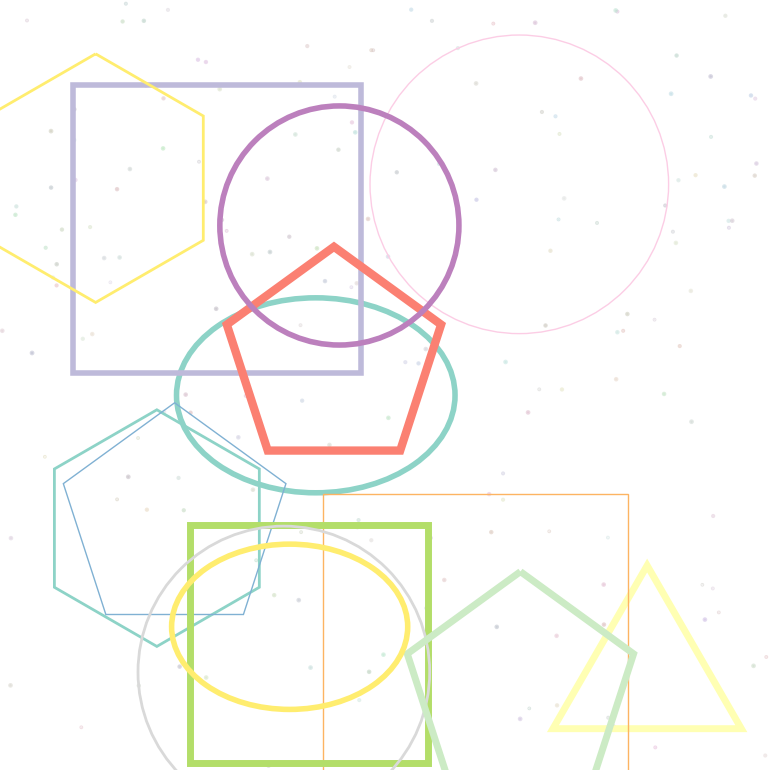[{"shape": "hexagon", "thickness": 1, "radius": 0.77, "center": [0.204, 0.314]}, {"shape": "oval", "thickness": 2, "radius": 0.9, "center": [0.41, 0.487]}, {"shape": "triangle", "thickness": 2.5, "radius": 0.71, "center": [0.84, 0.124]}, {"shape": "square", "thickness": 2, "radius": 0.93, "center": [0.282, 0.702]}, {"shape": "pentagon", "thickness": 3, "radius": 0.73, "center": [0.434, 0.533]}, {"shape": "pentagon", "thickness": 0.5, "radius": 0.76, "center": [0.227, 0.325]}, {"shape": "square", "thickness": 0.5, "radius": 0.99, "center": [0.617, 0.159]}, {"shape": "square", "thickness": 2.5, "radius": 0.77, "center": [0.401, 0.163]}, {"shape": "circle", "thickness": 0.5, "radius": 0.97, "center": [0.674, 0.761]}, {"shape": "circle", "thickness": 1, "radius": 0.95, "center": [0.369, 0.127]}, {"shape": "circle", "thickness": 2, "radius": 0.78, "center": [0.441, 0.707]}, {"shape": "pentagon", "thickness": 2.5, "radius": 0.77, "center": [0.676, 0.103]}, {"shape": "hexagon", "thickness": 1, "radius": 0.81, "center": [0.124, 0.769]}, {"shape": "oval", "thickness": 2, "radius": 0.77, "center": [0.376, 0.186]}]